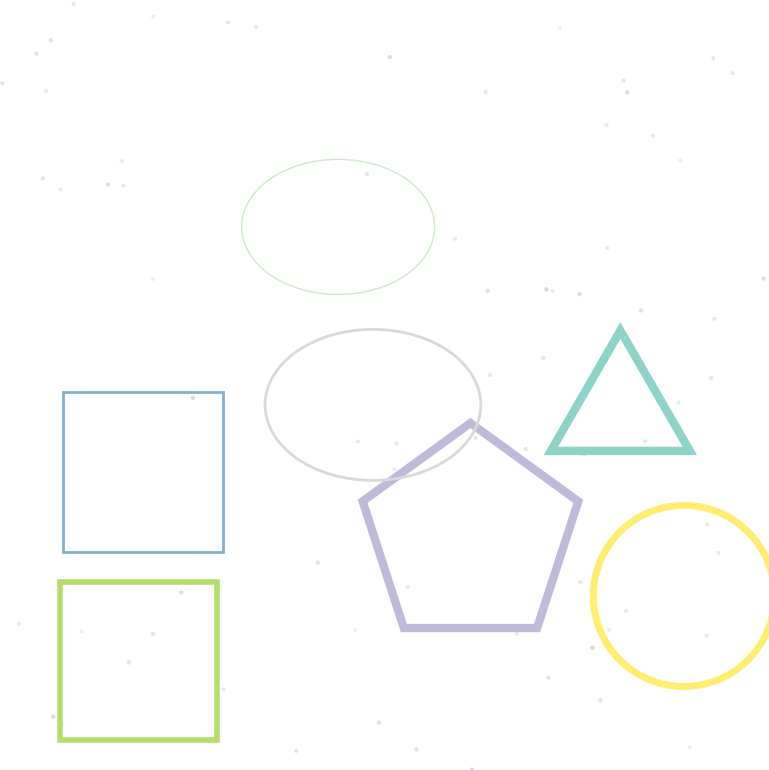[{"shape": "triangle", "thickness": 3, "radius": 0.52, "center": [0.806, 0.466]}, {"shape": "pentagon", "thickness": 3, "radius": 0.74, "center": [0.611, 0.303]}, {"shape": "square", "thickness": 1, "radius": 0.52, "center": [0.186, 0.387]}, {"shape": "square", "thickness": 2, "radius": 0.51, "center": [0.18, 0.141]}, {"shape": "oval", "thickness": 1, "radius": 0.7, "center": [0.484, 0.474]}, {"shape": "oval", "thickness": 0.5, "radius": 0.63, "center": [0.439, 0.705]}, {"shape": "circle", "thickness": 2.5, "radius": 0.59, "center": [0.888, 0.226]}]